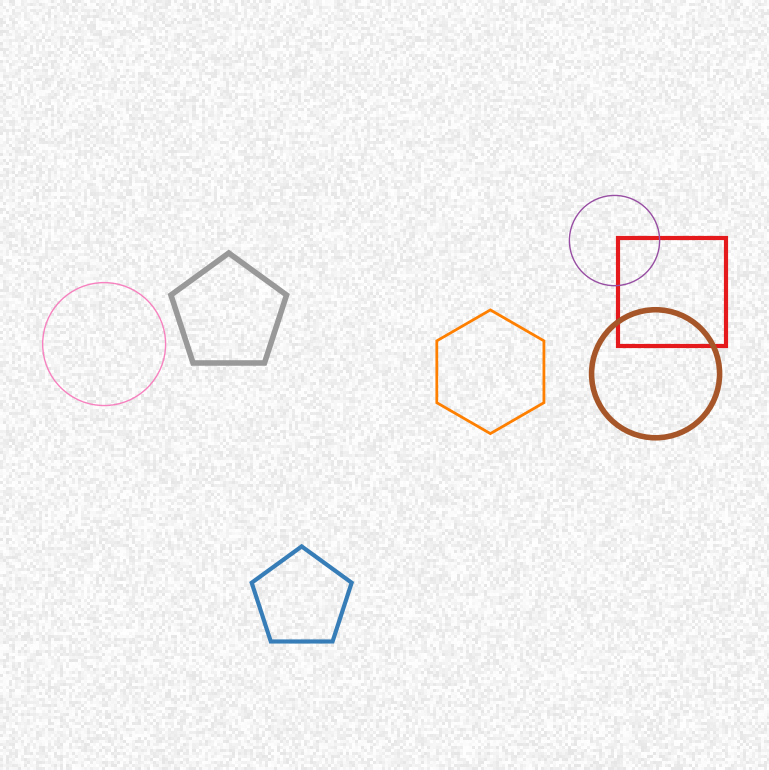[{"shape": "square", "thickness": 1.5, "radius": 0.35, "center": [0.873, 0.621]}, {"shape": "pentagon", "thickness": 1.5, "radius": 0.34, "center": [0.392, 0.222]}, {"shape": "circle", "thickness": 0.5, "radius": 0.29, "center": [0.798, 0.688]}, {"shape": "hexagon", "thickness": 1, "radius": 0.4, "center": [0.637, 0.517]}, {"shape": "circle", "thickness": 2, "radius": 0.42, "center": [0.851, 0.515]}, {"shape": "circle", "thickness": 0.5, "radius": 0.4, "center": [0.135, 0.553]}, {"shape": "pentagon", "thickness": 2, "radius": 0.39, "center": [0.297, 0.592]}]